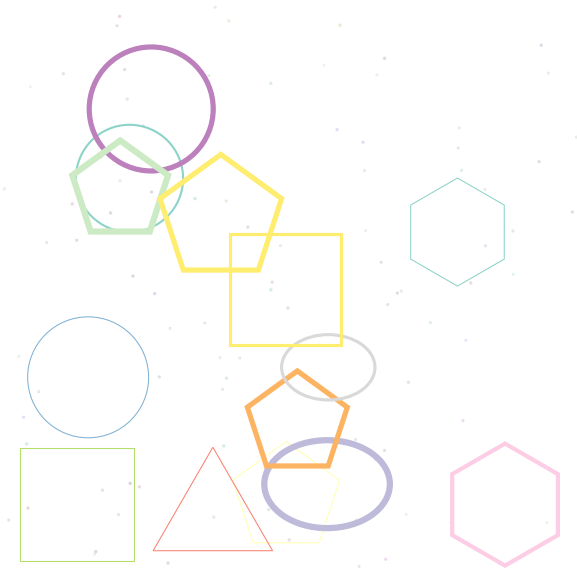[{"shape": "circle", "thickness": 1, "radius": 0.46, "center": [0.224, 0.69]}, {"shape": "hexagon", "thickness": 0.5, "radius": 0.47, "center": [0.792, 0.597]}, {"shape": "pentagon", "thickness": 0.5, "radius": 0.49, "center": [0.495, 0.138]}, {"shape": "oval", "thickness": 3, "radius": 0.54, "center": [0.566, 0.161]}, {"shape": "triangle", "thickness": 0.5, "radius": 0.6, "center": [0.369, 0.105]}, {"shape": "circle", "thickness": 0.5, "radius": 0.52, "center": [0.153, 0.346]}, {"shape": "pentagon", "thickness": 2.5, "radius": 0.45, "center": [0.515, 0.266]}, {"shape": "square", "thickness": 0.5, "radius": 0.49, "center": [0.133, 0.126]}, {"shape": "hexagon", "thickness": 2, "radius": 0.53, "center": [0.875, 0.125]}, {"shape": "oval", "thickness": 1.5, "radius": 0.4, "center": [0.568, 0.363]}, {"shape": "circle", "thickness": 2.5, "radius": 0.54, "center": [0.262, 0.81]}, {"shape": "pentagon", "thickness": 3, "radius": 0.44, "center": [0.208, 0.669]}, {"shape": "square", "thickness": 1.5, "radius": 0.48, "center": [0.494, 0.498]}, {"shape": "pentagon", "thickness": 2.5, "radius": 0.55, "center": [0.382, 0.621]}]